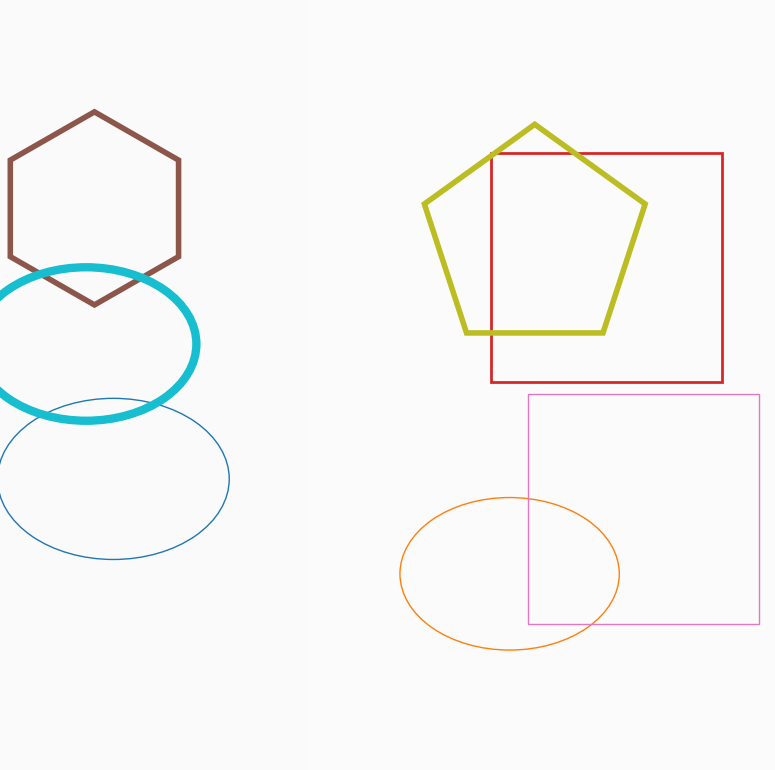[{"shape": "oval", "thickness": 0.5, "radius": 0.75, "center": [0.146, 0.378]}, {"shape": "oval", "thickness": 0.5, "radius": 0.71, "center": [0.658, 0.255]}, {"shape": "square", "thickness": 1, "radius": 0.75, "center": [0.782, 0.653]}, {"shape": "hexagon", "thickness": 2, "radius": 0.63, "center": [0.122, 0.729]}, {"shape": "square", "thickness": 0.5, "radius": 0.75, "center": [0.83, 0.339]}, {"shape": "pentagon", "thickness": 2, "radius": 0.75, "center": [0.69, 0.689]}, {"shape": "oval", "thickness": 3, "radius": 0.71, "center": [0.111, 0.553]}]